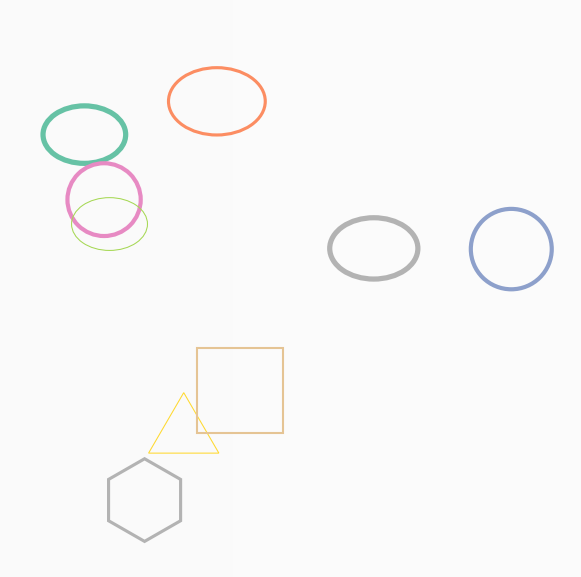[{"shape": "oval", "thickness": 2.5, "radius": 0.36, "center": [0.145, 0.766]}, {"shape": "oval", "thickness": 1.5, "radius": 0.42, "center": [0.373, 0.824]}, {"shape": "circle", "thickness": 2, "radius": 0.35, "center": [0.88, 0.568]}, {"shape": "circle", "thickness": 2, "radius": 0.32, "center": [0.179, 0.653]}, {"shape": "oval", "thickness": 0.5, "radius": 0.33, "center": [0.188, 0.611]}, {"shape": "triangle", "thickness": 0.5, "radius": 0.35, "center": [0.316, 0.249]}, {"shape": "square", "thickness": 1, "radius": 0.37, "center": [0.413, 0.323]}, {"shape": "oval", "thickness": 2.5, "radius": 0.38, "center": [0.643, 0.569]}, {"shape": "hexagon", "thickness": 1.5, "radius": 0.36, "center": [0.249, 0.133]}]